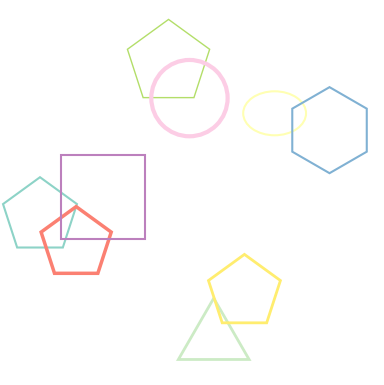[{"shape": "pentagon", "thickness": 1.5, "radius": 0.5, "center": [0.104, 0.439]}, {"shape": "oval", "thickness": 1.5, "radius": 0.41, "center": [0.713, 0.706]}, {"shape": "pentagon", "thickness": 2.5, "radius": 0.48, "center": [0.198, 0.368]}, {"shape": "hexagon", "thickness": 1.5, "radius": 0.56, "center": [0.856, 0.662]}, {"shape": "pentagon", "thickness": 1, "radius": 0.56, "center": [0.438, 0.837]}, {"shape": "circle", "thickness": 3, "radius": 0.5, "center": [0.492, 0.745]}, {"shape": "square", "thickness": 1.5, "radius": 0.55, "center": [0.268, 0.488]}, {"shape": "triangle", "thickness": 2, "radius": 0.53, "center": [0.555, 0.119]}, {"shape": "pentagon", "thickness": 2, "radius": 0.49, "center": [0.635, 0.241]}]